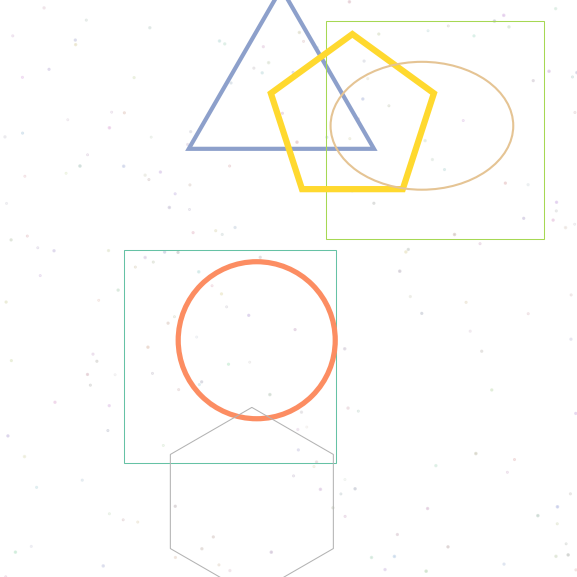[{"shape": "square", "thickness": 0.5, "radius": 0.92, "center": [0.399, 0.382]}, {"shape": "circle", "thickness": 2.5, "radius": 0.68, "center": [0.445, 0.41]}, {"shape": "triangle", "thickness": 2, "radius": 0.93, "center": [0.487, 0.834]}, {"shape": "square", "thickness": 0.5, "radius": 0.94, "center": [0.753, 0.774]}, {"shape": "pentagon", "thickness": 3, "radius": 0.74, "center": [0.61, 0.792]}, {"shape": "oval", "thickness": 1, "radius": 0.79, "center": [0.731, 0.781]}, {"shape": "hexagon", "thickness": 0.5, "radius": 0.81, "center": [0.436, 0.131]}]